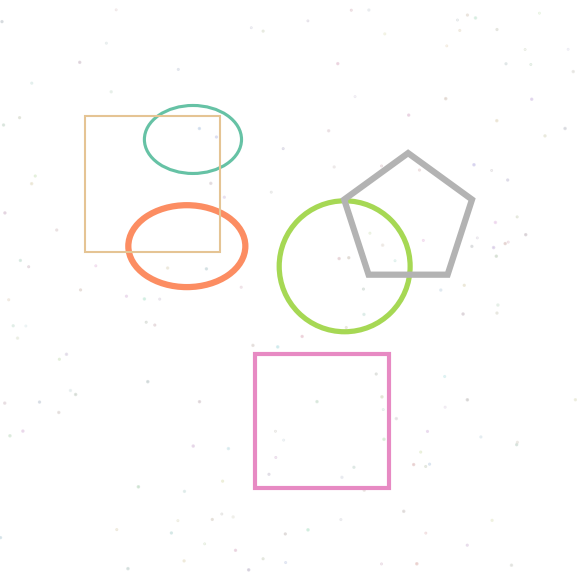[{"shape": "oval", "thickness": 1.5, "radius": 0.42, "center": [0.334, 0.758]}, {"shape": "oval", "thickness": 3, "radius": 0.51, "center": [0.324, 0.573]}, {"shape": "square", "thickness": 2, "radius": 0.58, "center": [0.558, 0.27]}, {"shape": "circle", "thickness": 2.5, "radius": 0.57, "center": [0.597, 0.538]}, {"shape": "square", "thickness": 1, "radius": 0.59, "center": [0.264, 0.681]}, {"shape": "pentagon", "thickness": 3, "radius": 0.58, "center": [0.707, 0.618]}]